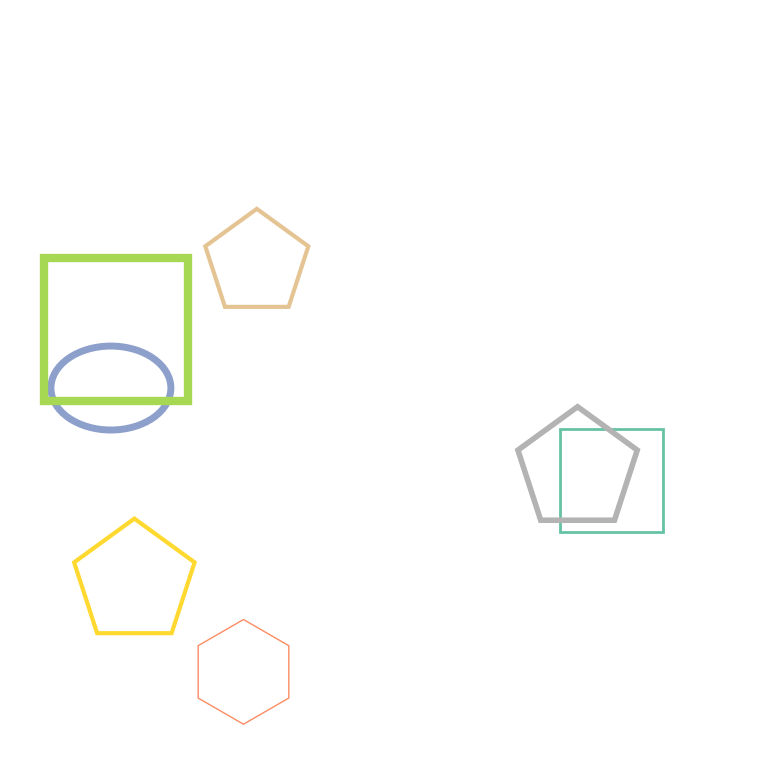[{"shape": "square", "thickness": 1, "radius": 0.34, "center": [0.794, 0.376]}, {"shape": "hexagon", "thickness": 0.5, "radius": 0.34, "center": [0.316, 0.127]}, {"shape": "oval", "thickness": 2.5, "radius": 0.39, "center": [0.144, 0.496]}, {"shape": "square", "thickness": 3, "radius": 0.47, "center": [0.15, 0.572]}, {"shape": "pentagon", "thickness": 1.5, "radius": 0.41, "center": [0.175, 0.244]}, {"shape": "pentagon", "thickness": 1.5, "radius": 0.35, "center": [0.334, 0.658]}, {"shape": "pentagon", "thickness": 2, "radius": 0.41, "center": [0.75, 0.39]}]